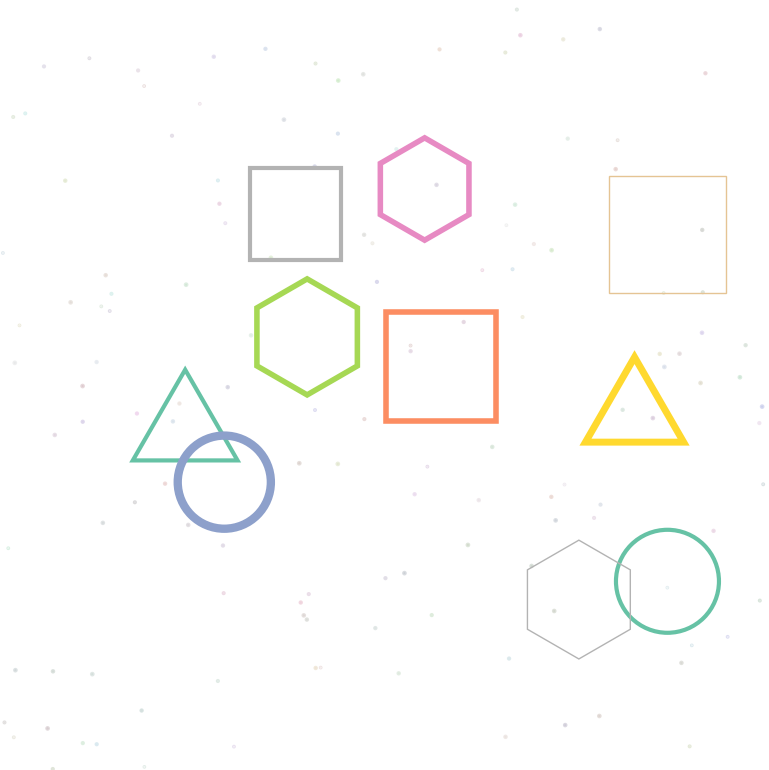[{"shape": "circle", "thickness": 1.5, "radius": 0.33, "center": [0.867, 0.245]}, {"shape": "triangle", "thickness": 1.5, "radius": 0.39, "center": [0.24, 0.441]}, {"shape": "square", "thickness": 2, "radius": 0.36, "center": [0.573, 0.524]}, {"shape": "circle", "thickness": 3, "radius": 0.3, "center": [0.291, 0.374]}, {"shape": "hexagon", "thickness": 2, "radius": 0.33, "center": [0.551, 0.755]}, {"shape": "hexagon", "thickness": 2, "radius": 0.38, "center": [0.399, 0.562]}, {"shape": "triangle", "thickness": 2.5, "radius": 0.37, "center": [0.824, 0.463]}, {"shape": "square", "thickness": 0.5, "radius": 0.38, "center": [0.867, 0.695]}, {"shape": "hexagon", "thickness": 0.5, "radius": 0.39, "center": [0.752, 0.221]}, {"shape": "square", "thickness": 1.5, "radius": 0.3, "center": [0.384, 0.722]}]